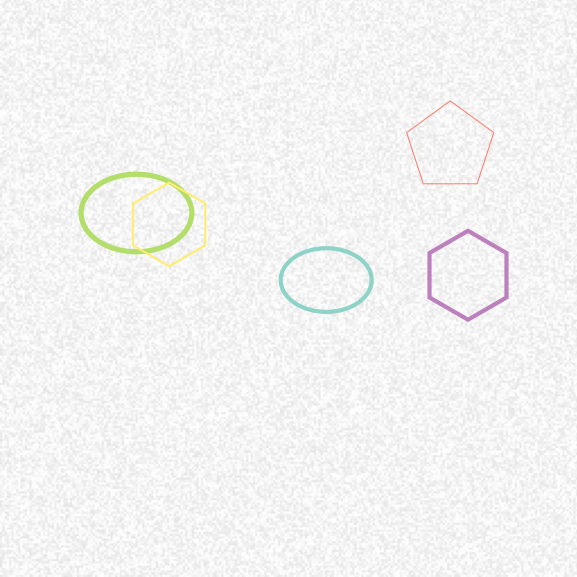[{"shape": "oval", "thickness": 2, "radius": 0.39, "center": [0.565, 0.514]}, {"shape": "pentagon", "thickness": 0.5, "radius": 0.4, "center": [0.78, 0.745]}, {"shape": "oval", "thickness": 2.5, "radius": 0.48, "center": [0.236, 0.63]}, {"shape": "hexagon", "thickness": 2, "radius": 0.38, "center": [0.81, 0.522]}, {"shape": "hexagon", "thickness": 1, "radius": 0.36, "center": [0.293, 0.611]}]